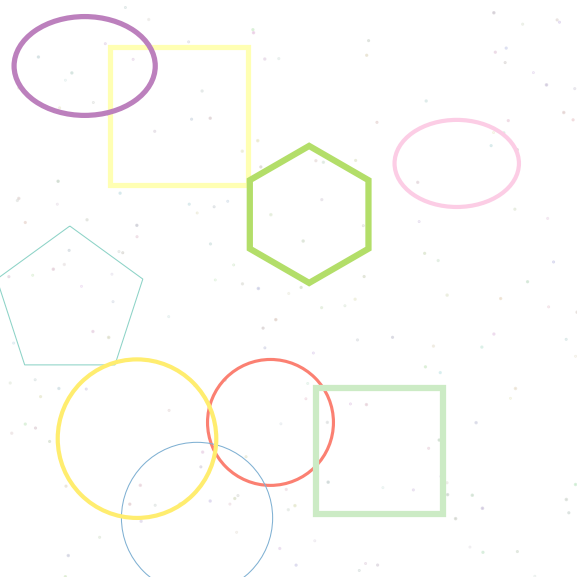[{"shape": "pentagon", "thickness": 0.5, "radius": 0.66, "center": [0.121, 0.475]}, {"shape": "square", "thickness": 2.5, "radius": 0.6, "center": [0.31, 0.798]}, {"shape": "circle", "thickness": 1.5, "radius": 0.55, "center": [0.468, 0.268]}, {"shape": "circle", "thickness": 0.5, "radius": 0.65, "center": [0.341, 0.102]}, {"shape": "hexagon", "thickness": 3, "radius": 0.59, "center": [0.535, 0.628]}, {"shape": "oval", "thickness": 2, "radius": 0.54, "center": [0.791, 0.716]}, {"shape": "oval", "thickness": 2.5, "radius": 0.61, "center": [0.147, 0.885]}, {"shape": "square", "thickness": 3, "radius": 0.55, "center": [0.657, 0.218]}, {"shape": "circle", "thickness": 2, "radius": 0.69, "center": [0.237, 0.24]}]